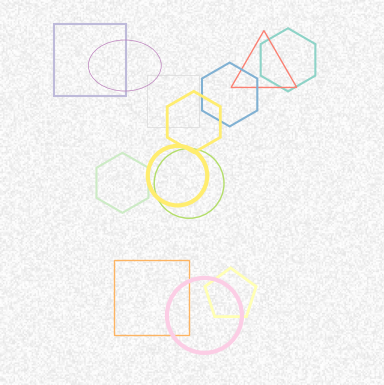[{"shape": "hexagon", "thickness": 1.5, "radius": 0.41, "center": [0.748, 0.845]}, {"shape": "pentagon", "thickness": 2, "radius": 0.35, "center": [0.599, 0.234]}, {"shape": "square", "thickness": 1.5, "radius": 0.47, "center": [0.234, 0.844]}, {"shape": "triangle", "thickness": 1, "radius": 0.49, "center": [0.686, 0.822]}, {"shape": "hexagon", "thickness": 1.5, "radius": 0.41, "center": [0.596, 0.755]}, {"shape": "square", "thickness": 1, "radius": 0.49, "center": [0.394, 0.226]}, {"shape": "circle", "thickness": 1, "radius": 0.45, "center": [0.491, 0.524]}, {"shape": "circle", "thickness": 3, "radius": 0.49, "center": [0.531, 0.181]}, {"shape": "square", "thickness": 0.5, "radius": 0.34, "center": [0.449, 0.738]}, {"shape": "oval", "thickness": 0.5, "radius": 0.47, "center": [0.324, 0.83]}, {"shape": "hexagon", "thickness": 1.5, "radius": 0.39, "center": [0.318, 0.525]}, {"shape": "circle", "thickness": 3, "radius": 0.39, "center": [0.461, 0.544]}, {"shape": "hexagon", "thickness": 2, "radius": 0.4, "center": [0.503, 0.683]}]